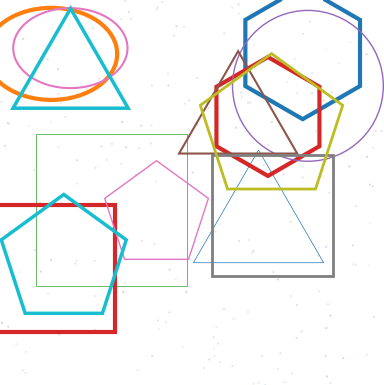[{"shape": "hexagon", "thickness": 3, "radius": 0.86, "center": [0.786, 0.862]}, {"shape": "triangle", "thickness": 0.5, "radius": 0.98, "center": [0.672, 0.415]}, {"shape": "oval", "thickness": 3, "radius": 0.85, "center": [0.134, 0.86]}, {"shape": "square", "thickness": 0.5, "radius": 0.98, "center": [0.289, 0.454]}, {"shape": "hexagon", "thickness": 3, "radius": 0.77, "center": [0.696, 0.697]}, {"shape": "square", "thickness": 3, "radius": 0.83, "center": [0.134, 0.303]}, {"shape": "circle", "thickness": 1, "radius": 0.98, "center": [0.8, 0.777]}, {"shape": "triangle", "thickness": 1.5, "radius": 0.89, "center": [0.619, 0.69]}, {"shape": "pentagon", "thickness": 1, "radius": 0.71, "center": [0.407, 0.441]}, {"shape": "oval", "thickness": 1.5, "radius": 0.74, "center": [0.183, 0.875]}, {"shape": "square", "thickness": 2, "radius": 0.79, "center": [0.708, 0.441]}, {"shape": "pentagon", "thickness": 2, "radius": 0.97, "center": [0.705, 0.666]}, {"shape": "triangle", "thickness": 2.5, "radius": 0.86, "center": [0.183, 0.805]}, {"shape": "pentagon", "thickness": 2.5, "radius": 0.85, "center": [0.166, 0.324]}]